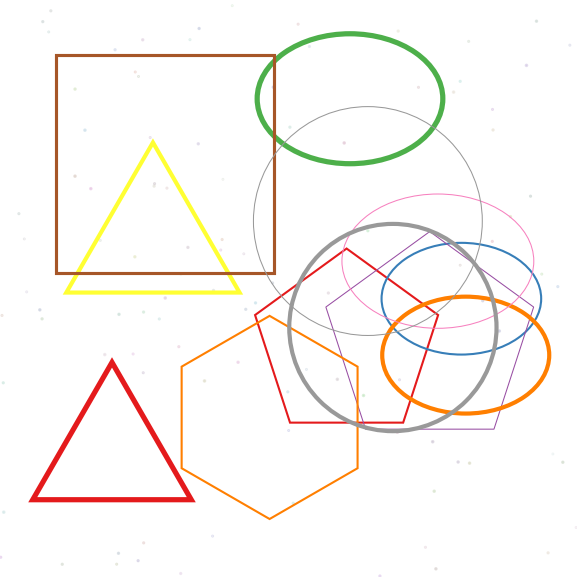[{"shape": "triangle", "thickness": 2.5, "radius": 0.79, "center": [0.194, 0.213]}, {"shape": "pentagon", "thickness": 1, "radius": 0.83, "center": [0.6, 0.402]}, {"shape": "oval", "thickness": 1, "radius": 0.69, "center": [0.799, 0.482]}, {"shape": "oval", "thickness": 2.5, "radius": 0.8, "center": [0.606, 0.828]}, {"shape": "pentagon", "thickness": 0.5, "radius": 0.95, "center": [0.744, 0.409]}, {"shape": "hexagon", "thickness": 1, "radius": 0.88, "center": [0.467, 0.276]}, {"shape": "oval", "thickness": 2, "radius": 0.72, "center": [0.806, 0.384]}, {"shape": "triangle", "thickness": 2, "radius": 0.87, "center": [0.265, 0.579]}, {"shape": "square", "thickness": 1.5, "radius": 0.94, "center": [0.286, 0.716]}, {"shape": "oval", "thickness": 0.5, "radius": 0.83, "center": [0.758, 0.547]}, {"shape": "circle", "thickness": 0.5, "radius": 0.99, "center": [0.637, 0.616]}, {"shape": "circle", "thickness": 2, "radius": 0.9, "center": [0.68, 0.432]}]